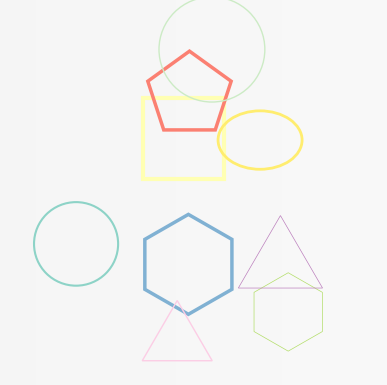[{"shape": "circle", "thickness": 1.5, "radius": 0.54, "center": [0.196, 0.366]}, {"shape": "square", "thickness": 3, "radius": 0.52, "center": [0.473, 0.641]}, {"shape": "pentagon", "thickness": 2.5, "radius": 0.57, "center": [0.489, 0.754]}, {"shape": "hexagon", "thickness": 2.5, "radius": 0.65, "center": [0.486, 0.313]}, {"shape": "hexagon", "thickness": 0.5, "radius": 0.51, "center": [0.744, 0.19]}, {"shape": "triangle", "thickness": 1, "radius": 0.52, "center": [0.457, 0.115]}, {"shape": "triangle", "thickness": 0.5, "radius": 0.63, "center": [0.724, 0.315]}, {"shape": "circle", "thickness": 1, "radius": 0.68, "center": [0.547, 0.872]}, {"shape": "oval", "thickness": 2, "radius": 0.54, "center": [0.671, 0.636]}]